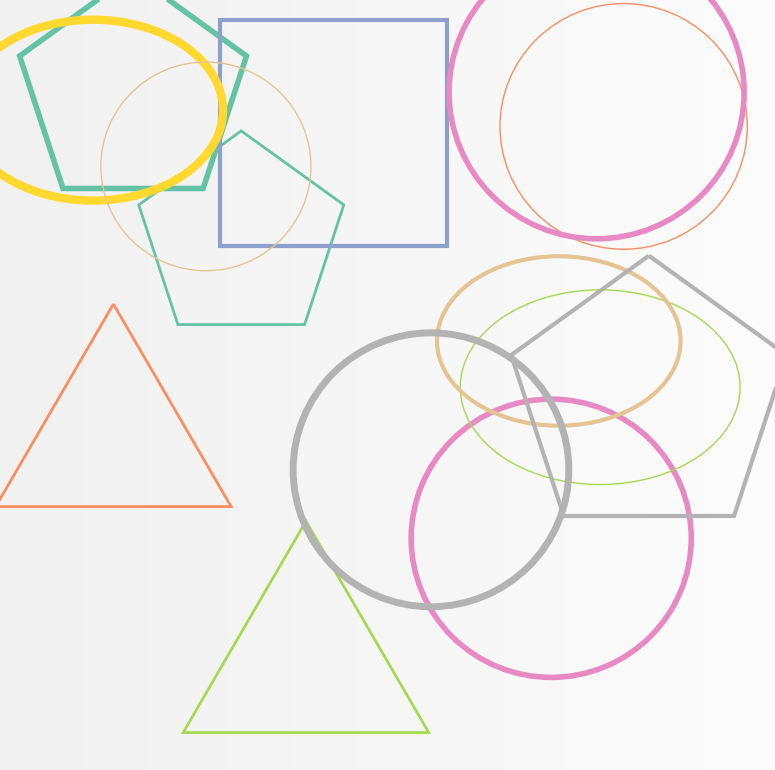[{"shape": "pentagon", "thickness": 1, "radius": 0.7, "center": [0.311, 0.691]}, {"shape": "pentagon", "thickness": 2, "radius": 0.77, "center": [0.172, 0.88]}, {"shape": "triangle", "thickness": 1, "radius": 0.88, "center": [0.146, 0.43]}, {"shape": "circle", "thickness": 0.5, "radius": 0.8, "center": [0.805, 0.836]}, {"shape": "square", "thickness": 1.5, "radius": 0.73, "center": [0.43, 0.828]}, {"shape": "circle", "thickness": 2, "radius": 0.9, "center": [0.711, 0.301]}, {"shape": "circle", "thickness": 2, "radius": 0.95, "center": [0.77, 0.88]}, {"shape": "oval", "thickness": 0.5, "radius": 0.9, "center": [0.774, 0.497]}, {"shape": "triangle", "thickness": 1, "radius": 0.91, "center": [0.395, 0.14]}, {"shape": "oval", "thickness": 3, "radius": 0.84, "center": [0.12, 0.857]}, {"shape": "circle", "thickness": 0.5, "radius": 0.68, "center": [0.266, 0.784]}, {"shape": "oval", "thickness": 1.5, "radius": 0.79, "center": [0.721, 0.557]}, {"shape": "pentagon", "thickness": 1.5, "radius": 0.93, "center": [0.837, 0.481]}, {"shape": "circle", "thickness": 2.5, "radius": 0.89, "center": [0.556, 0.39]}]